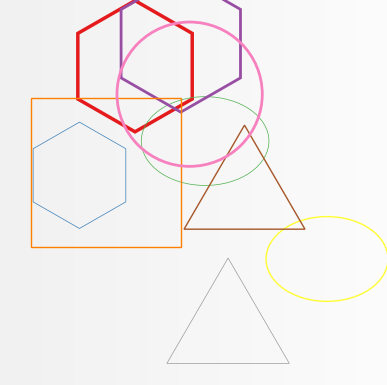[{"shape": "hexagon", "thickness": 2.5, "radius": 0.85, "center": [0.348, 0.828]}, {"shape": "hexagon", "thickness": 0.5, "radius": 0.69, "center": [0.205, 0.545]}, {"shape": "oval", "thickness": 0.5, "radius": 0.82, "center": [0.529, 0.634]}, {"shape": "hexagon", "thickness": 2, "radius": 0.89, "center": [0.467, 0.887]}, {"shape": "square", "thickness": 1, "radius": 0.97, "center": [0.273, 0.552]}, {"shape": "oval", "thickness": 1, "radius": 0.79, "center": [0.844, 0.327]}, {"shape": "triangle", "thickness": 1, "radius": 0.9, "center": [0.631, 0.495]}, {"shape": "circle", "thickness": 2, "radius": 0.94, "center": [0.489, 0.755]}, {"shape": "triangle", "thickness": 0.5, "radius": 0.91, "center": [0.589, 0.147]}]